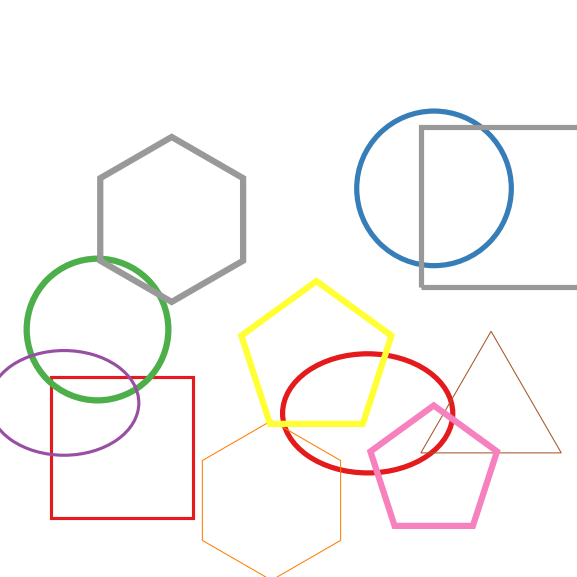[{"shape": "oval", "thickness": 2.5, "radius": 0.74, "center": [0.637, 0.283]}, {"shape": "square", "thickness": 1.5, "radius": 0.61, "center": [0.211, 0.224]}, {"shape": "circle", "thickness": 2.5, "radius": 0.67, "center": [0.752, 0.673]}, {"shape": "circle", "thickness": 3, "radius": 0.61, "center": [0.169, 0.429]}, {"shape": "oval", "thickness": 1.5, "radius": 0.65, "center": [0.111, 0.301]}, {"shape": "hexagon", "thickness": 0.5, "radius": 0.69, "center": [0.47, 0.133]}, {"shape": "pentagon", "thickness": 3, "radius": 0.68, "center": [0.548, 0.376]}, {"shape": "triangle", "thickness": 0.5, "radius": 0.7, "center": [0.85, 0.285]}, {"shape": "pentagon", "thickness": 3, "radius": 0.58, "center": [0.751, 0.182]}, {"shape": "square", "thickness": 2.5, "radius": 0.69, "center": [0.867, 0.64]}, {"shape": "hexagon", "thickness": 3, "radius": 0.71, "center": [0.297, 0.619]}]